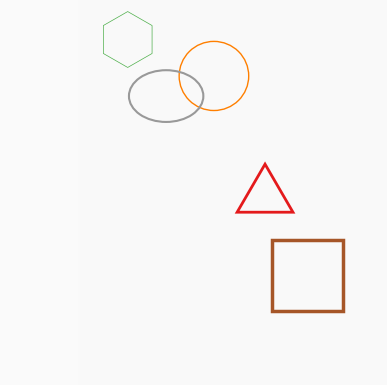[{"shape": "triangle", "thickness": 2, "radius": 0.42, "center": [0.684, 0.49]}, {"shape": "hexagon", "thickness": 0.5, "radius": 0.36, "center": [0.33, 0.897]}, {"shape": "circle", "thickness": 1, "radius": 0.45, "center": [0.552, 0.803]}, {"shape": "square", "thickness": 2.5, "radius": 0.46, "center": [0.794, 0.285]}, {"shape": "oval", "thickness": 1.5, "radius": 0.48, "center": [0.429, 0.75]}]